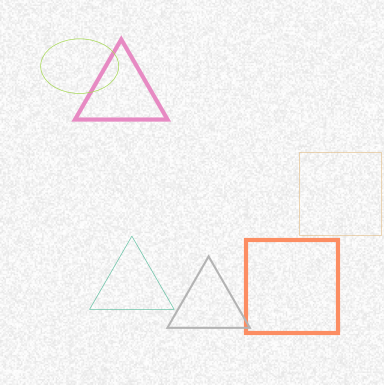[{"shape": "triangle", "thickness": 0.5, "radius": 0.63, "center": [0.343, 0.26]}, {"shape": "square", "thickness": 3, "radius": 0.6, "center": [0.758, 0.256]}, {"shape": "triangle", "thickness": 3, "radius": 0.69, "center": [0.315, 0.759]}, {"shape": "oval", "thickness": 0.5, "radius": 0.51, "center": [0.207, 0.828]}, {"shape": "square", "thickness": 0.5, "radius": 0.54, "center": [0.883, 0.498]}, {"shape": "triangle", "thickness": 1.5, "radius": 0.62, "center": [0.542, 0.21]}]